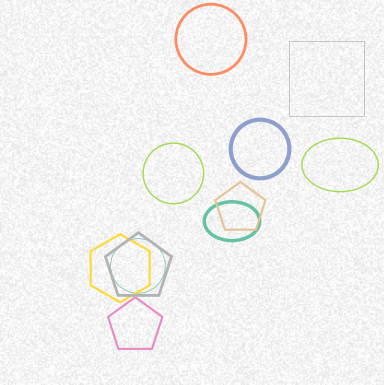[{"shape": "circle", "thickness": 0.5, "radius": 0.36, "center": [0.358, 0.309]}, {"shape": "oval", "thickness": 2.5, "radius": 0.36, "center": [0.603, 0.426]}, {"shape": "circle", "thickness": 2, "radius": 0.46, "center": [0.548, 0.898]}, {"shape": "circle", "thickness": 3, "radius": 0.38, "center": [0.675, 0.613]}, {"shape": "pentagon", "thickness": 1.5, "radius": 0.37, "center": [0.351, 0.154]}, {"shape": "circle", "thickness": 1, "radius": 0.39, "center": [0.45, 0.55]}, {"shape": "oval", "thickness": 1, "radius": 0.5, "center": [0.883, 0.572]}, {"shape": "hexagon", "thickness": 1.5, "radius": 0.44, "center": [0.312, 0.303]}, {"shape": "pentagon", "thickness": 1.5, "radius": 0.34, "center": [0.624, 0.459]}, {"shape": "pentagon", "thickness": 2, "radius": 0.45, "center": [0.36, 0.306]}, {"shape": "square", "thickness": 0.5, "radius": 0.49, "center": [0.848, 0.795]}]